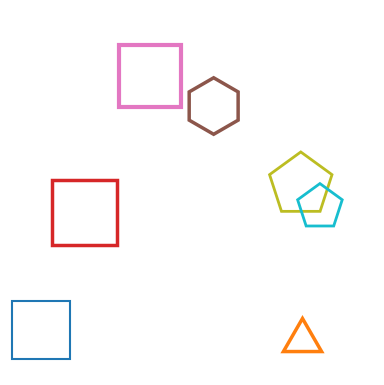[{"shape": "square", "thickness": 1.5, "radius": 0.38, "center": [0.107, 0.143]}, {"shape": "triangle", "thickness": 2.5, "radius": 0.29, "center": [0.786, 0.116]}, {"shape": "square", "thickness": 2.5, "radius": 0.42, "center": [0.219, 0.449]}, {"shape": "hexagon", "thickness": 2.5, "radius": 0.37, "center": [0.555, 0.725]}, {"shape": "square", "thickness": 3, "radius": 0.4, "center": [0.389, 0.803]}, {"shape": "pentagon", "thickness": 2, "radius": 0.43, "center": [0.781, 0.52]}, {"shape": "pentagon", "thickness": 2, "radius": 0.3, "center": [0.831, 0.462]}]